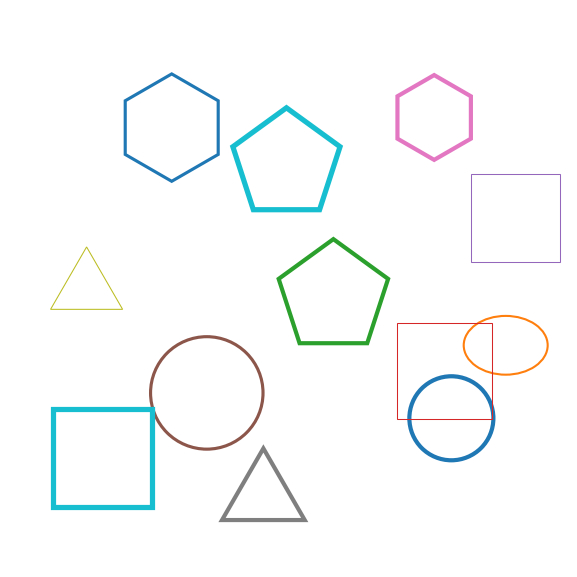[{"shape": "hexagon", "thickness": 1.5, "radius": 0.46, "center": [0.297, 0.778]}, {"shape": "circle", "thickness": 2, "radius": 0.36, "center": [0.782, 0.275]}, {"shape": "oval", "thickness": 1, "radius": 0.36, "center": [0.876, 0.401]}, {"shape": "pentagon", "thickness": 2, "radius": 0.5, "center": [0.577, 0.485]}, {"shape": "square", "thickness": 0.5, "radius": 0.41, "center": [0.769, 0.357]}, {"shape": "square", "thickness": 0.5, "radius": 0.38, "center": [0.892, 0.622]}, {"shape": "circle", "thickness": 1.5, "radius": 0.49, "center": [0.358, 0.319]}, {"shape": "hexagon", "thickness": 2, "radius": 0.37, "center": [0.752, 0.796]}, {"shape": "triangle", "thickness": 2, "radius": 0.41, "center": [0.456, 0.14]}, {"shape": "triangle", "thickness": 0.5, "radius": 0.36, "center": [0.15, 0.499]}, {"shape": "square", "thickness": 2.5, "radius": 0.43, "center": [0.177, 0.206]}, {"shape": "pentagon", "thickness": 2.5, "radius": 0.49, "center": [0.496, 0.715]}]